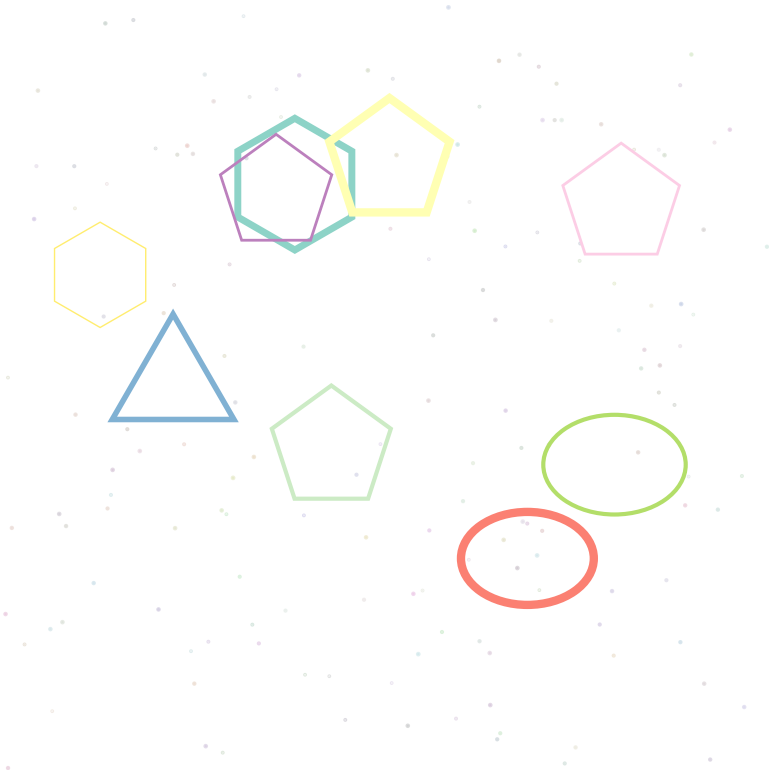[{"shape": "hexagon", "thickness": 2.5, "radius": 0.43, "center": [0.383, 0.761]}, {"shape": "pentagon", "thickness": 3, "radius": 0.41, "center": [0.506, 0.791]}, {"shape": "oval", "thickness": 3, "radius": 0.43, "center": [0.685, 0.275]}, {"shape": "triangle", "thickness": 2, "radius": 0.46, "center": [0.225, 0.501]}, {"shape": "oval", "thickness": 1.5, "radius": 0.46, "center": [0.798, 0.397]}, {"shape": "pentagon", "thickness": 1, "radius": 0.4, "center": [0.807, 0.734]}, {"shape": "pentagon", "thickness": 1, "radius": 0.38, "center": [0.359, 0.75]}, {"shape": "pentagon", "thickness": 1.5, "radius": 0.41, "center": [0.43, 0.418]}, {"shape": "hexagon", "thickness": 0.5, "radius": 0.34, "center": [0.13, 0.643]}]